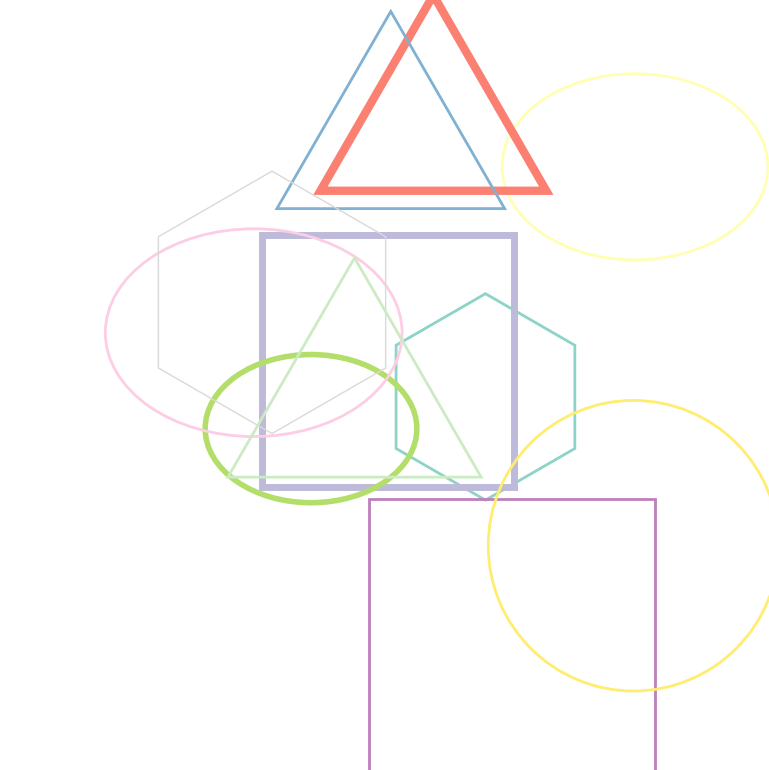[{"shape": "hexagon", "thickness": 1, "radius": 0.67, "center": [0.63, 0.485]}, {"shape": "oval", "thickness": 1, "radius": 0.86, "center": [0.825, 0.783]}, {"shape": "square", "thickness": 2.5, "radius": 0.82, "center": [0.504, 0.531]}, {"shape": "triangle", "thickness": 3, "radius": 0.85, "center": [0.563, 0.837]}, {"shape": "triangle", "thickness": 1, "radius": 0.85, "center": [0.507, 0.814]}, {"shape": "oval", "thickness": 2, "radius": 0.69, "center": [0.404, 0.443]}, {"shape": "oval", "thickness": 1, "radius": 0.96, "center": [0.329, 0.568]}, {"shape": "hexagon", "thickness": 0.5, "radius": 0.85, "center": [0.353, 0.607]}, {"shape": "square", "thickness": 1, "radius": 0.93, "center": [0.665, 0.166]}, {"shape": "triangle", "thickness": 1, "radius": 0.95, "center": [0.46, 0.475]}, {"shape": "circle", "thickness": 1, "radius": 0.94, "center": [0.823, 0.291]}]